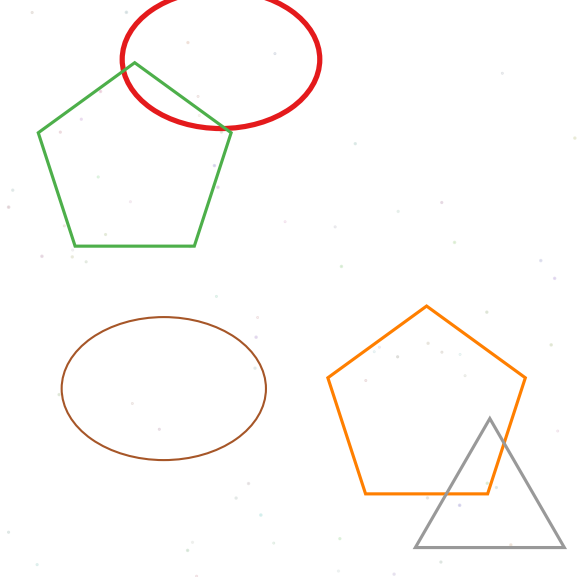[{"shape": "oval", "thickness": 2.5, "radius": 0.86, "center": [0.383, 0.896]}, {"shape": "pentagon", "thickness": 1.5, "radius": 0.88, "center": [0.233, 0.715]}, {"shape": "pentagon", "thickness": 1.5, "radius": 0.9, "center": [0.739, 0.289]}, {"shape": "oval", "thickness": 1, "radius": 0.88, "center": [0.284, 0.326]}, {"shape": "triangle", "thickness": 1.5, "radius": 0.74, "center": [0.848, 0.125]}]